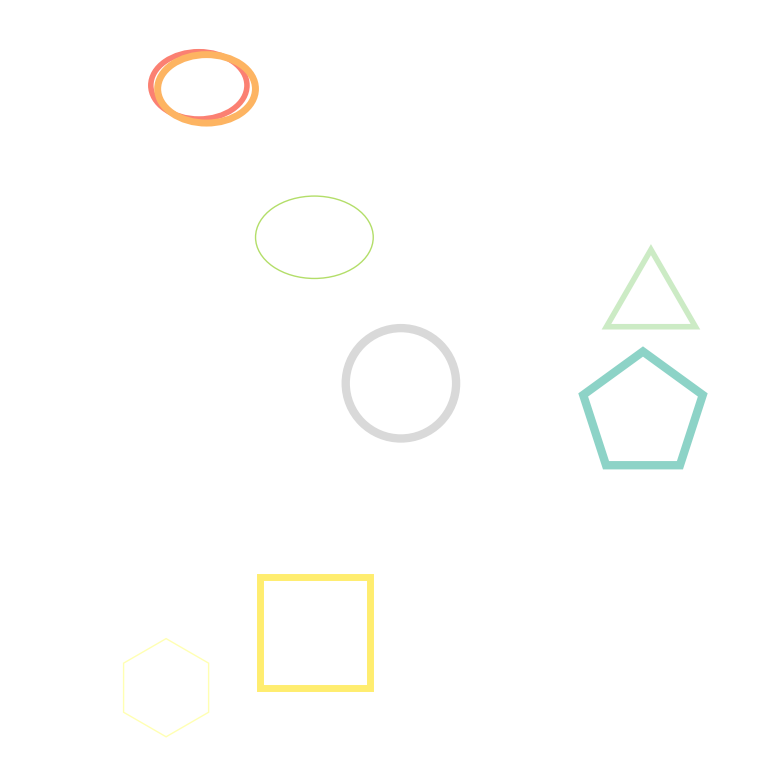[{"shape": "pentagon", "thickness": 3, "radius": 0.41, "center": [0.835, 0.462]}, {"shape": "hexagon", "thickness": 0.5, "radius": 0.32, "center": [0.216, 0.107]}, {"shape": "oval", "thickness": 2, "radius": 0.31, "center": [0.258, 0.889]}, {"shape": "oval", "thickness": 2.5, "radius": 0.32, "center": [0.268, 0.885]}, {"shape": "oval", "thickness": 0.5, "radius": 0.38, "center": [0.408, 0.692]}, {"shape": "circle", "thickness": 3, "radius": 0.36, "center": [0.521, 0.502]}, {"shape": "triangle", "thickness": 2, "radius": 0.33, "center": [0.845, 0.609]}, {"shape": "square", "thickness": 2.5, "radius": 0.36, "center": [0.409, 0.178]}]